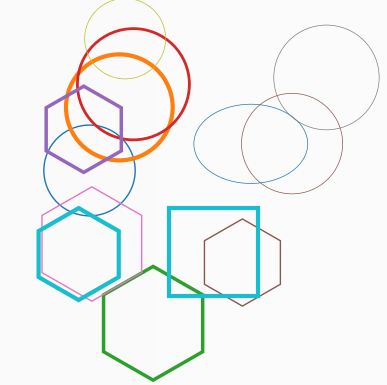[{"shape": "oval", "thickness": 0.5, "radius": 0.73, "center": [0.647, 0.626]}, {"shape": "circle", "thickness": 1, "radius": 0.59, "center": [0.231, 0.557]}, {"shape": "circle", "thickness": 3, "radius": 0.69, "center": [0.308, 0.721]}, {"shape": "hexagon", "thickness": 2.5, "radius": 0.74, "center": [0.395, 0.16]}, {"shape": "circle", "thickness": 2, "radius": 0.72, "center": [0.344, 0.781]}, {"shape": "hexagon", "thickness": 2.5, "radius": 0.56, "center": [0.216, 0.664]}, {"shape": "hexagon", "thickness": 1, "radius": 0.57, "center": [0.626, 0.318]}, {"shape": "circle", "thickness": 0.5, "radius": 0.65, "center": [0.754, 0.627]}, {"shape": "hexagon", "thickness": 1, "radius": 0.74, "center": [0.237, 0.366]}, {"shape": "circle", "thickness": 0.5, "radius": 0.68, "center": [0.843, 0.799]}, {"shape": "circle", "thickness": 0.5, "radius": 0.52, "center": [0.323, 0.9]}, {"shape": "hexagon", "thickness": 3, "radius": 0.6, "center": [0.203, 0.34]}, {"shape": "square", "thickness": 3, "radius": 0.57, "center": [0.551, 0.346]}]